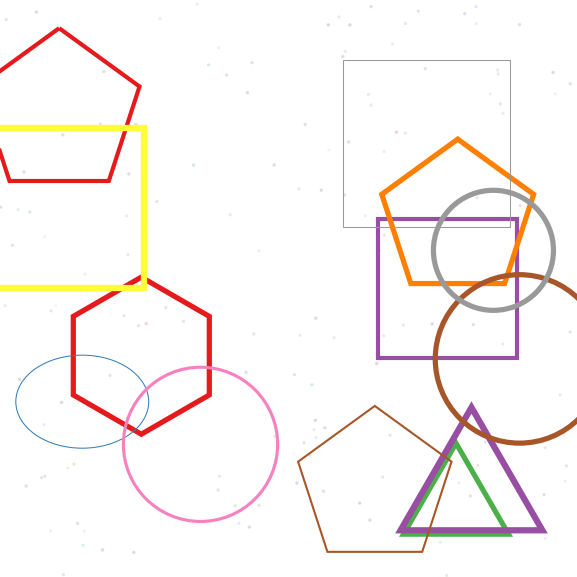[{"shape": "hexagon", "thickness": 2.5, "radius": 0.68, "center": [0.245, 0.383]}, {"shape": "pentagon", "thickness": 2, "radius": 0.73, "center": [0.102, 0.804]}, {"shape": "oval", "thickness": 0.5, "radius": 0.58, "center": [0.142, 0.304]}, {"shape": "triangle", "thickness": 2.5, "radius": 0.52, "center": [0.79, 0.127]}, {"shape": "triangle", "thickness": 3, "radius": 0.71, "center": [0.816, 0.152]}, {"shape": "square", "thickness": 2, "radius": 0.6, "center": [0.775, 0.499]}, {"shape": "pentagon", "thickness": 2.5, "radius": 0.69, "center": [0.793, 0.62]}, {"shape": "square", "thickness": 3, "radius": 0.69, "center": [0.11, 0.639]}, {"shape": "circle", "thickness": 2.5, "radius": 0.73, "center": [0.9, 0.378]}, {"shape": "pentagon", "thickness": 1, "radius": 0.7, "center": [0.649, 0.157]}, {"shape": "circle", "thickness": 1.5, "radius": 0.67, "center": [0.347, 0.23]}, {"shape": "circle", "thickness": 2.5, "radius": 0.52, "center": [0.854, 0.566]}, {"shape": "square", "thickness": 0.5, "radius": 0.72, "center": [0.738, 0.75]}]